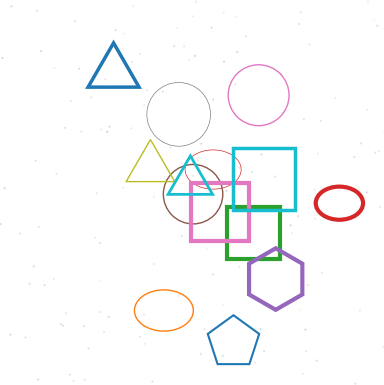[{"shape": "triangle", "thickness": 2.5, "radius": 0.38, "center": [0.295, 0.812]}, {"shape": "pentagon", "thickness": 1.5, "radius": 0.35, "center": [0.606, 0.111]}, {"shape": "oval", "thickness": 1, "radius": 0.38, "center": [0.426, 0.194]}, {"shape": "square", "thickness": 3, "radius": 0.34, "center": [0.658, 0.395]}, {"shape": "oval", "thickness": 3, "radius": 0.31, "center": [0.882, 0.472]}, {"shape": "oval", "thickness": 0.5, "radius": 0.36, "center": [0.554, 0.56]}, {"shape": "hexagon", "thickness": 3, "radius": 0.4, "center": [0.716, 0.275]}, {"shape": "circle", "thickness": 1, "radius": 0.39, "center": [0.501, 0.496]}, {"shape": "square", "thickness": 3, "radius": 0.38, "center": [0.571, 0.451]}, {"shape": "circle", "thickness": 1, "radius": 0.4, "center": [0.672, 0.753]}, {"shape": "circle", "thickness": 0.5, "radius": 0.41, "center": [0.464, 0.703]}, {"shape": "triangle", "thickness": 1, "radius": 0.36, "center": [0.391, 0.565]}, {"shape": "square", "thickness": 2.5, "radius": 0.4, "center": [0.686, 0.535]}, {"shape": "triangle", "thickness": 2, "radius": 0.33, "center": [0.494, 0.529]}]